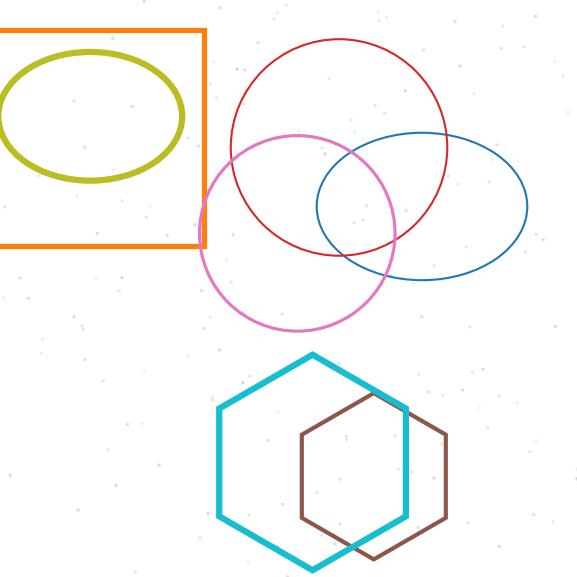[{"shape": "oval", "thickness": 1, "radius": 0.91, "center": [0.731, 0.642]}, {"shape": "square", "thickness": 2.5, "radius": 0.93, "center": [0.167, 0.761]}, {"shape": "circle", "thickness": 1, "radius": 0.94, "center": [0.587, 0.744]}, {"shape": "hexagon", "thickness": 2, "radius": 0.72, "center": [0.647, 0.174]}, {"shape": "circle", "thickness": 1.5, "radius": 0.85, "center": [0.515, 0.595]}, {"shape": "oval", "thickness": 3, "radius": 0.8, "center": [0.156, 0.798]}, {"shape": "hexagon", "thickness": 3, "radius": 0.93, "center": [0.541, 0.198]}]